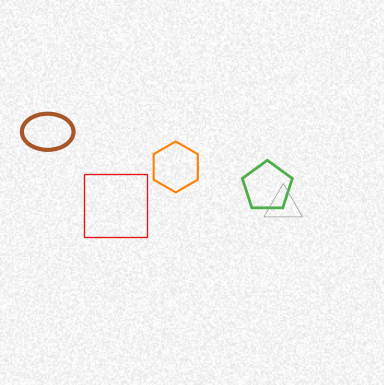[{"shape": "square", "thickness": 1, "radius": 0.41, "center": [0.3, 0.466]}, {"shape": "pentagon", "thickness": 2, "radius": 0.34, "center": [0.694, 0.515]}, {"shape": "hexagon", "thickness": 1.5, "radius": 0.33, "center": [0.456, 0.566]}, {"shape": "oval", "thickness": 3, "radius": 0.34, "center": [0.124, 0.658]}, {"shape": "triangle", "thickness": 0.5, "radius": 0.29, "center": [0.736, 0.466]}]